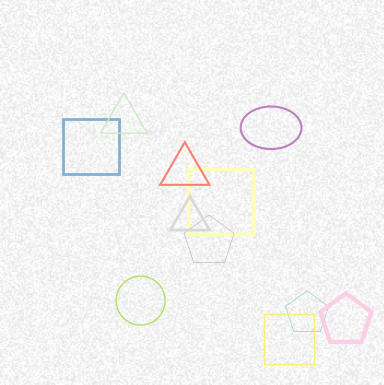[{"shape": "pentagon", "thickness": 0.5, "radius": 0.29, "center": [0.797, 0.186]}, {"shape": "square", "thickness": 2.5, "radius": 0.42, "center": [0.572, 0.476]}, {"shape": "pentagon", "thickness": 0.5, "radius": 0.34, "center": [0.543, 0.373]}, {"shape": "triangle", "thickness": 1.5, "radius": 0.37, "center": [0.48, 0.557]}, {"shape": "square", "thickness": 2, "radius": 0.36, "center": [0.236, 0.62]}, {"shape": "circle", "thickness": 1, "radius": 0.32, "center": [0.365, 0.219]}, {"shape": "pentagon", "thickness": 3, "radius": 0.35, "center": [0.898, 0.168]}, {"shape": "triangle", "thickness": 2, "radius": 0.29, "center": [0.493, 0.432]}, {"shape": "oval", "thickness": 1.5, "radius": 0.4, "center": [0.704, 0.668]}, {"shape": "triangle", "thickness": 1, "radius": 0.35, "center": [0.322, 0.689]}, {"shape": "square", "thickness": 1, "radius": 0.33, "center": [0.751, 0.12]}]